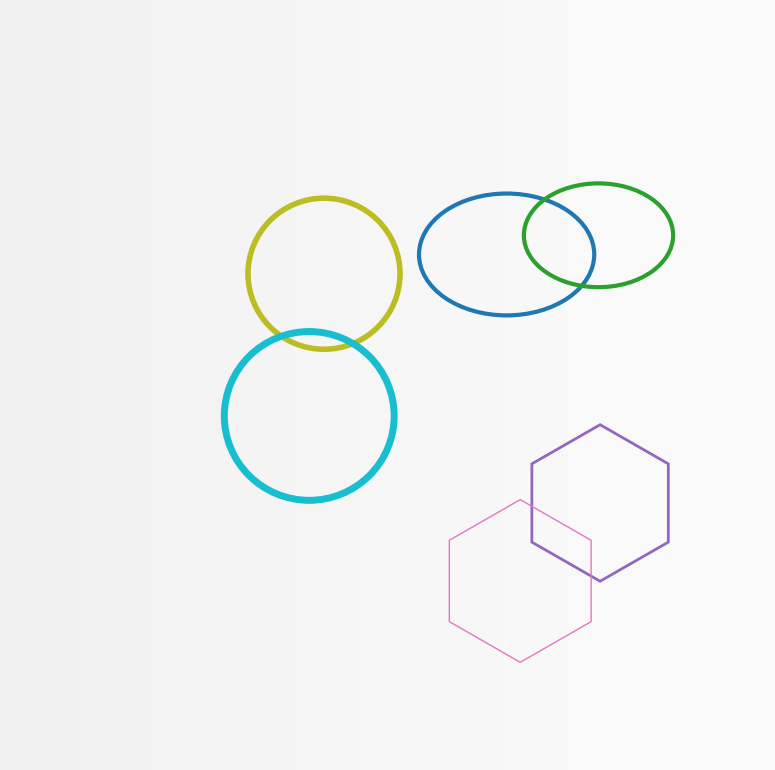[{"shape": "oval", "thickness": 1.5, "radius": 0.57, "center": [0.654, 0.67]}, {"shape": "oval", "thickness": 1.5, "radius": 0.48, "center": [0.772, 0.694]}, {"shape": "hexagon", "thickness": 1, "radius": 0.51, "center": [0.774, 0.347]}, {"shape": "hexagon", "thickness": 0.5, "radius": 0.53, "center": [0.671, 0.246]}, {"shape": "circle", "thickness": 2, "radius": 0.49, "center": [0.418, 0.645]}, {"shape": "circle", "thickness": 2.5, "radius": 0.55, "center": [0.399, 0.46]}]